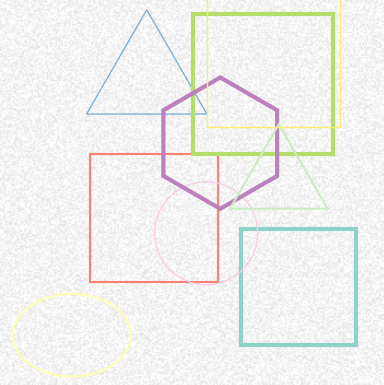[{"shape": "square", "thickness": 3, "radius": 0.75, "center": [0.775, 0.254]}, {"shape": "oval", "thickness": 1.5, "radius": 0.77, "center": [0.187, 0.129]}, {"shape": "square", "thickness": 1.5, "radius": 0.83, "center": [0.4, 0.433]}, {"shape": "triangle", "thickness": 1, "radius": 0.9, "center": [0.381, 0.794]}, {"shape": "square", "thickness": 3, "radius": 0.91, "center": [0.683, 0.782]}, {"shape": "circle", "thickness": 1, "radius": 0.67, "center": [0.536, 0.394]}, {"shape": "hexagon", "thickness": 3, "radius": 0.85, "center": [0.572, 0.628]}, {"shape": "triangle", "thickness": 1.5, "radius": 0.73, "center": [0.724, 0.531]}, {"shape": "square", "thickness": 1, "radius": 0.86, "center": [0.71, 0.842]}]